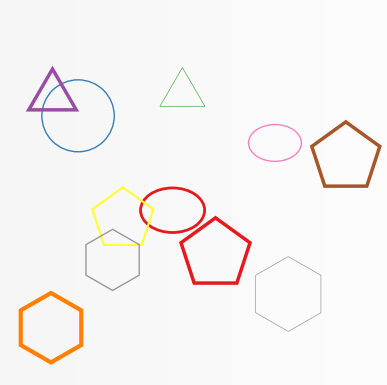[{"shape": "pentagon", "thickness": 2.5, "radius": 0.47, "center": [0.556, 0.341]}, {"shape": "oval", "thickness": 2, "radius": 0.41, "center": [0.445, 0.454]}, {"shape": "circle", "thickness": 1, "radius": 0.47, "center": [0.201, 0.699]}, {"shape": "triangle", "thickness": 0.5, "radius": 0.34, "center": [0.471, 0.757]}, {"shape": "triangle", "thickness": 2.5, "radius": 0.35, "center": [0.135, 0.75]}, {"shape": "hexagon", "thickness": 3, "radius": 0.45, "center": [0.132, 0.149]}, {"shape": "pentagon", "thickness": 1.5, "radius": 0.41, "center": [0.317, 0.431]}, {"shape": "pentagon", "thickness": 2.5, "radius": 0.46, "center": [0.892, 0.591]}, {"shape": "oval", "thickness": 1, "radius": 0.34, "center": [0.71, 0.629]}, {"shape": "hexagon", "thickness": 0.5, "radius": 0.49, "center": [0.744, 0.236]}, {"shape": "hexagon", "thickness": 1, "radius": 0.4, "center": [0.291, 0.325]}]